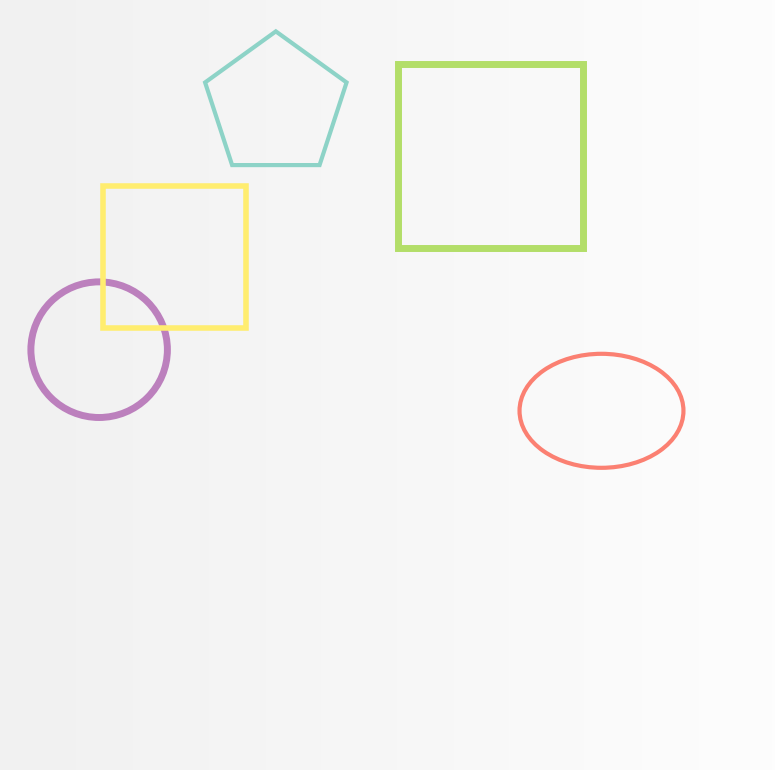[{"shape": "pentagon", "thickness": 1.5, "radius": 0.48, "center": [0.356, 0.863]}, {"shape": "oval", "thickness": 1.5, "radius": 0.53, "center": [0.776, 0.466]}, {"shape": "square", "thickness": 2.5, "radius": 0.6, "center": [0.633, 0.797]}, {"shape": "circle", "thickness": 2.5, "radius": 0.44, "center": [0.128, 0.546]}, {"shape": "square", "thickness": 2, "radius": 0.46, "center": [0.226, 0.667]}]